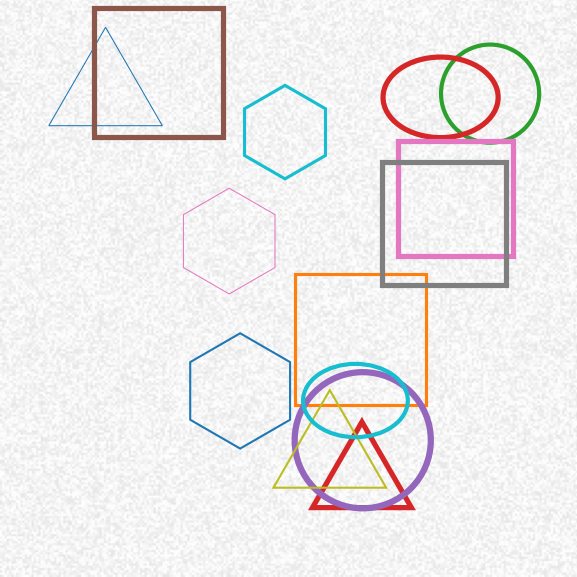[{"shape": "triangle", "thickness": 0.5, "radius": 0.57, "center": [0.183, 0.838]}, {"shape": "hexagon", "thickness": 1, "radius": 0.5, "center": [0.416, 0.322]}, {"shape": "square", "thickness": 1.5, "radius": 0.57, "center": [0.624, 0.412]}, {"shape": "circle", "thickness": 2, "radius": 0.42, "center": [0.849, 0.837]}, {"shape": "oval", "thickness": 2.5, "radius": 0.5, "center": [0.763, 0.831]}, {"shape": "triangle", "thickness": 2.5, "radius": 0.49, "center": [0.627, 0.17]}, {"shape": "circle", "thickness": 3, "radius": 0.59, "center": [0.628, 0.237]}, {"shape": "square", "thickness": 2.5, "radius": 0.56, "center": [0.275, 0.874]}, {"shape": "hexagon", "thickness": 0.5, "radius": 0.46, "center": [0.397, 0.582]}, {"shape": "square", "thickness": 2.5, "radius": 0.5, "center": [0.789, 0.655]}, {"shape": "square", "thickness": 2.5, "radius": 0.54, "center": [0.769, 0.612]}, {"shape": "triangle", "thickness": 1, "radius": 0.56, "center": [0.571, 0.211]}, {"shape": "hexagon", "thickness": 1.5, "radius": 0.4, "center": [0.494, 0.77]}, {"shape": "oval", "thickness": 2, "radius": 0.45, "center": [0.616, 0.306]}]